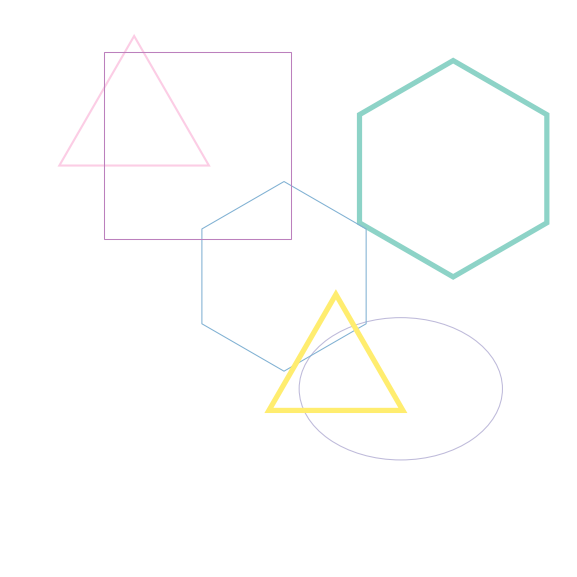[{"shape": "hexagon", "thickness": 2.5, "radius": 0.94, "center": [0.785, 0.707]}, {"shape": "oval", "thickness": 0.5, "radius": 0.88, "center": [0.694, 0.326]}, {"shape": "hexagon", "thickness": 0.5, "radius": 0.82, "center": [0.492, 0.521]}, {"shape": "triangle", "thickness": 1, "radius": 0.75, "center": [0.232, 0.787]}, {"shape": "square", "thickness": 0.5, "radius": 0.81, "center": [0.342, 0.747]}, {"shape": "triangle", "thickness": 2.5, "radius": 0.67, "center": [0.582, 0.355]}]